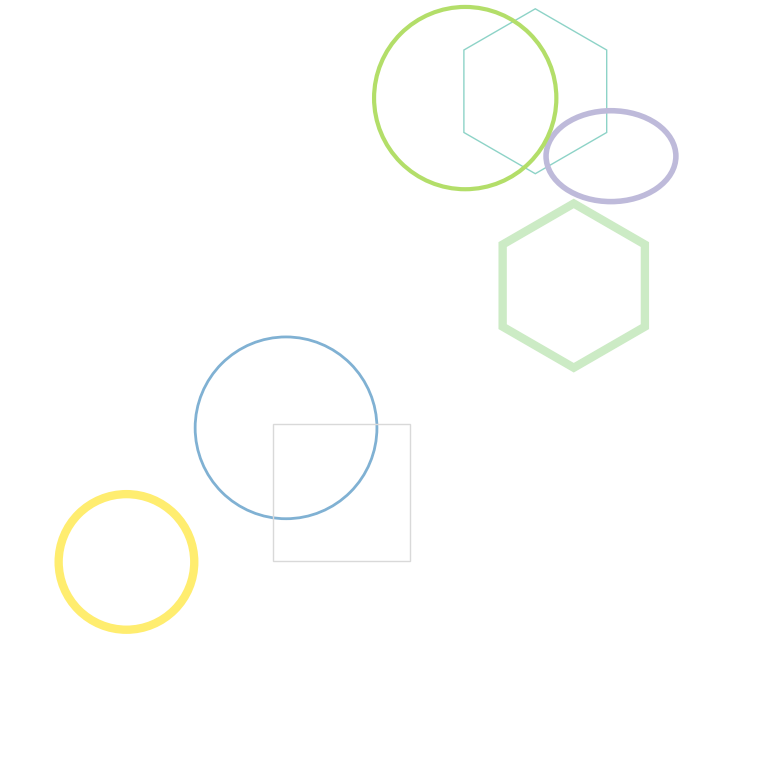[{"shape": "hexagon", "thickness": 0.5, "radius": 0.54, "center": [0.695, 0.881]}, {"shape": "oval", "thickness": 2, "radius": 0.42, "center": [0.793, 0.797]}, {"shape": "circle", "thickness": 1, "radius": 0.59, "center": [0.371, 0.444]}, {"shape": "circle", "thickness": 1.5, "radius": 0.59, "center": [0.604, 0.873]}, {"shape": "square", "thickness": 0.5, "radius": 0.45, "center": [0.443, 0.36]}, {"shape": "hexagon", "thickness": 3, "radius": 0.53, "center": [0.745, 0.629]}, {"shape": "circle", "thickness": 3, "radius": 0.44, "center": [0.164, 0.27]}]